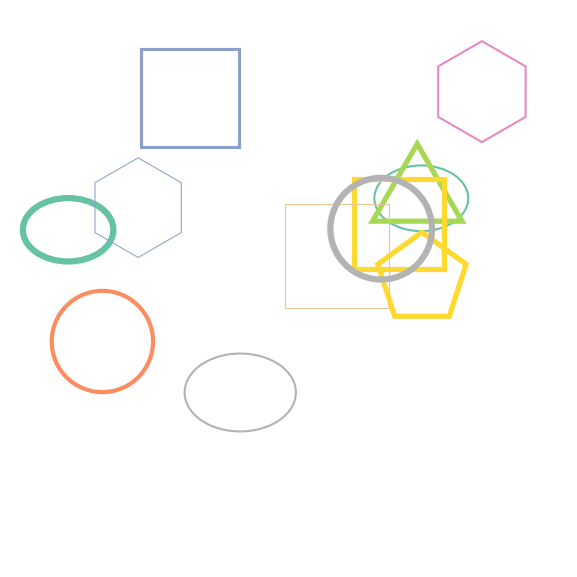[{"shape": "oval", "thickness": 1, "radius": 0.41, "center": [0.73, 0.656]}, {"shape": "oval", "thickness": 3, "radius": 0.39, "center": [0.118, 0.601]}, {"shape": "circle", "thickness": 2, "radius": 0.44, "center": [0.177, 0.408]}, {"shape": "square", "thickness": 1.5, "radius": 0.42, "center": [0.329, 0.829]}, {"shape": "hexagon", "thickness": 0.5, "radius": 0.43, "center": [0.239, 0.64]}, {"shape": "hexagon", "thickness": 1, "radius": 0.44, "center": [0.834, 0.84]}, {"shape": "triangle", "thickness": 2.5, "radius": 0.45, "center": [0.722, 0.661]}, {"shape": "square", "thickness": 2.5, "radius": 0.39, "center": [0.691, 0.611]}, {"shape": "pentagon", "thickness": 2.5, "radius": 0.4, "center": [0.731, 0.517]}, {"shape": "square", "thickness": 0.5, "radius": 0.45, "center": [0.584, 0.556]}, {"shape": "circle", "thickness": 3, "radius": 0.44, "center": [0.66, 0.603]}, {"shape": "oval", "thickness": 1, "radius": 0.48, "center": [0.416, 0.32]}]